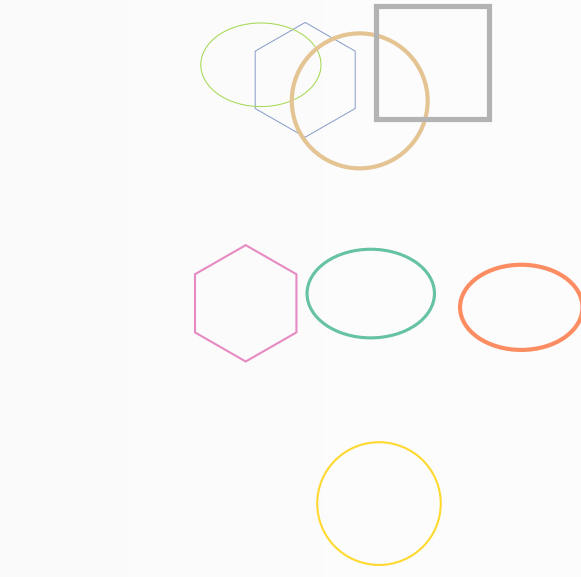[{"shape": "oval", "thickness": 1.5, "radius": 0.55, "center": [0.638, 0.491]}, {"shape": "oval", "thickness": 2, "radius": 0.53, "center": [0.897, 0.467]}, {"shape": "hexagon", "thickness": 0.5, "radius": 0.5, "center": [0.525, 0.861]}, {"shape": "hexagon", "thickness": 1, "radius": 0.5, "center": [0.423, 0.474]}, {"shape": "oval", "thickness": 0.5, "radius": 0.52, "center": [0.449, 0.887]}, {"shape": "circle", "thickness": 1, "radius": 0.53, "center": [0.652, 0.127]}, {"shape": "circle", "thickness": 2, "radius": 0.58, "center": [0.619, 0.824]}, {"shape": "square", "thickness": 2.5, "radius": 0.49, "center": [0.744, 0.891]}]